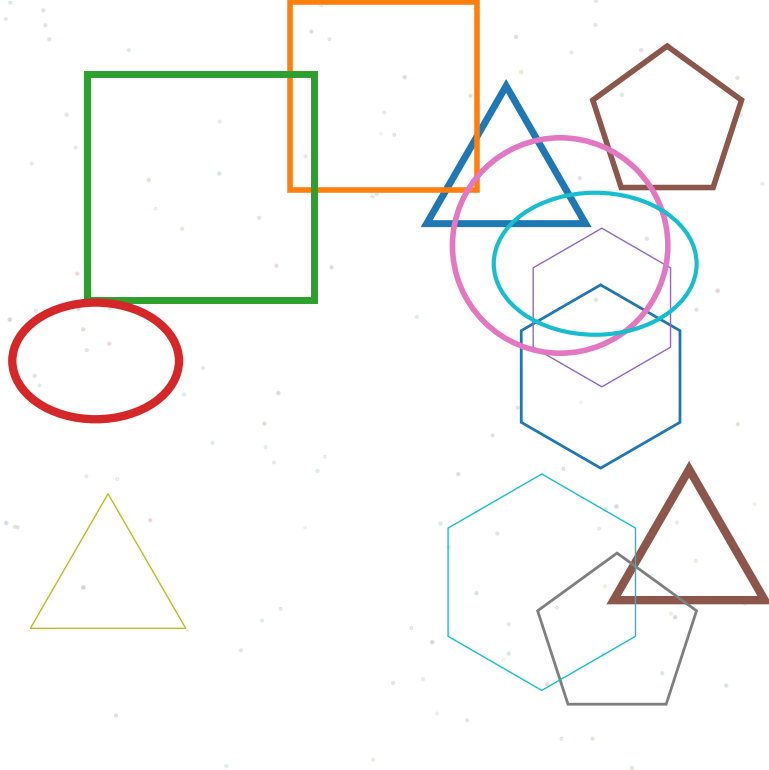[{"shape": "hexagon", "thickness": 1, "radius": 0.6, "center": [0.78, 0.511]}, {"shape": "triangle", "thickness": 2.5, "radius": 0.6, "center": [0.657, 0.769]}, {"shape": "square", "thickness": 2, "radius": 0.61, "center": [0.498, 0.875]}, {"shape": "square", "thickness": 2.5, "radius": 0.74, "center": [0.26, 0.757]}, {"shape": "oval", "thickness": 3, "radius": 0.54, "center": [0.124, 0.531]}, {"shape": "hexagon", "thickness": 0.5, "radius": 0.51, "center": [0.782, 0.601]}, {"shape": "pentagon", "thickness": 2, "radius": 0.51, "center": [0.866, 0.839]}, {"shape": "triangle", "thickness": 3, "radius": 0.57, "center": [0.895, 0.277]}, {"shape": "circle", "thickness": 2, "radius": 0.7, "center": [0.727, 0.681]}, {"shape": "pentagon", "thickness": 1, "radius": 0.54, "center": [0.801, 0.173]}, {"shape": "triangle", "thickness": 0.5, "radius": 0.58, "center": [0.14, 0.242]}, {"shape": "oval", "thickness": 1.5, "radius": 0.66, "center": [0.773, 0.657]}, {"shape": "hexagon", "thickness": 0.5, "radius": 0.7, "center": [0.704, 0.244]}]